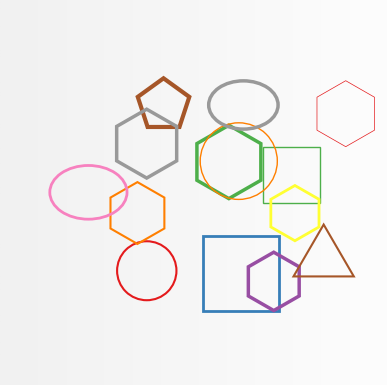[{"shape": "circle", "thickness": 1.5, "radius": 0.38, "center": [0.379, 0.297]}, {"shape": "hexagon", "thickness": 0.5, "radius": 0.43, "center": [0.892, 0.705]}, {"shape": "square", "thickness": 2, "radius": 0.49, "center": [0.622, 0.29]}, {"shape": "square", "thickness": 1, "radius": 0.36, "center": [0.753, 0.545]}, {"shape": "hexagon", "thickness": 2.5, "radius": 0.48, "center": [0.591, 0.579]}, {"shape": "hexagon", "thickness": 2.5, "radius": 0.38, "center": [0.706, 0.269]}, {"shape": "circle", "thickness": 1, "radius": 0.5, "center": [0.616, 0.582]}, {"shape": "hexagon", "thickness": 1.5, "radius": 0.4, "center": [0.355, 0.447]}, {"shape": "hexagon", "thickness": 2, "radius": 0.36, "center": [0.761, 0.446]}, {"shape": "pentagon", "thickness": 3, "radius": 0.35, "center": [0.422, 0.727]}, {"shape": "triangle", "thickness": 1.5, "radius": 0.45, "center": [0.835, 0.327]}, {"shape": "oval", "thickness": 2, "radius": 0.5, "center": [0.228, 0.5]}, {"shape": "oval", "thickness": 2.5, "radius": 0.45, "center": [0.628, 0.727]}, {"shape": "hexagon", "thickness": 2.5, "radius": 0.45, "center": [0.379, 0.627]}]